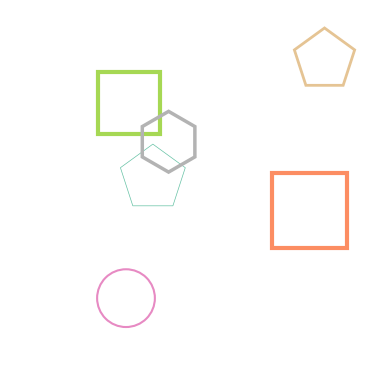[{"shape": "pentagon", "thickness": 0.5, "radius": 0.44, "center": [0.397, 0.537]}, {"shape": "square", "thickness": 3, "radius": 0.49, "center": [0.805, 0.454]}, {"shape": "circle", "thickness": 1.5, "radius": 0.38, "center": [0.327, 0.226]}, {"shape": "square", "thickness": 3, "radius": 0.4, "center": [0.334, 0.733]}, {"shape": "pentagon", "thickness": 2, "radius": 0.41, "center": [0.843, 0.845]}, {"shape": "hexagon", "thickness": 2.5, "radius": 0.39, "center": [0.438, 0.632]}]